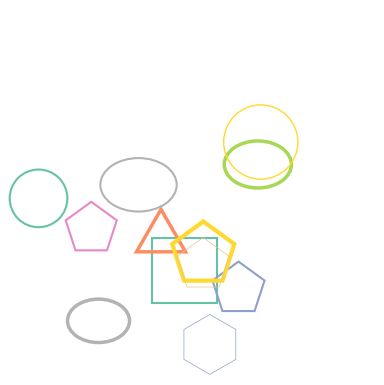[{"shape": "circle", "thickness": 1.5, "radius": 0.37, "center": [0.1, 0.485]}, {"shape": "square", "thickness": 1.5, "radius": 0.42, "center": [0.48, 0.298]}, {"shape": "triangle", "thickness": 2.5, "radius": 0.37, "center": [0.418, 0.383]}, {"shape": "hexagon", "thickness": 0.5, "radius": 0.39, "center": [0.545, 0.105]}, {"shape": "pentagon", "thickness": 1.5, "radius": 0.36, "center": [0.62, 0.249]}, {"shape": "pentagon", "thickness": 1.5, "radius": 0.35, "center": [0.237, 0.406]}, {"shape": "oval", "thickness": 2.5, "radius": 0.44, "center": [0.67, 0.573]}, {"shape": "circle", "thickness": 1, "radius": 0.48, "center": [0.677, 0.631]}, {"shape": "pentagon", "thickness": 3, "radius": 0.42, "center": [0.528, 0.34]}, {"shape": "pentagon", "thickness": 0.5, "radius": 0.36, "center": [0.528, 0.312]}, {"shape": "oval", "thickness": 2.5, "radius": 0.4, "center": [0.256, 0.167]}, {"shape": "oval", "thickness": 1.5, "radius": 0.5, "center": [0.36, 0.52]}]